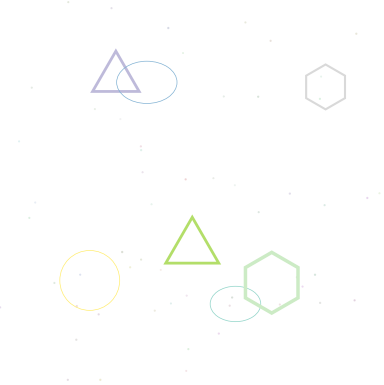[{"shape": "oval", "thickness": 0.5, "radius": 0.33, "center": [0.612, 0.21]}, {"shape": "triangle", "thickness": 2, "radius": 0.35, "center": [0.301, 0.797]}, {"shape": "oval", "thickness": 0.5, "radius": 0.39, "center": [0.381, 0.786]}, {"shape": "triangle", "thickness": 2, "radius": 0.4, "center": [0.499, 0.356]}, {"shape": "hexagon", "thickness": 1.5, "radius": 0.29, "center": [0.846, 0.774]}, {"shape": "hexagon", "thickness": 2.5, "radius": 0.39, "center": [0.706, 0.266]}, {"shape": "circle", "thickness": 0.5, "radius": 0.39, "center": [0.233, 0.272]}]